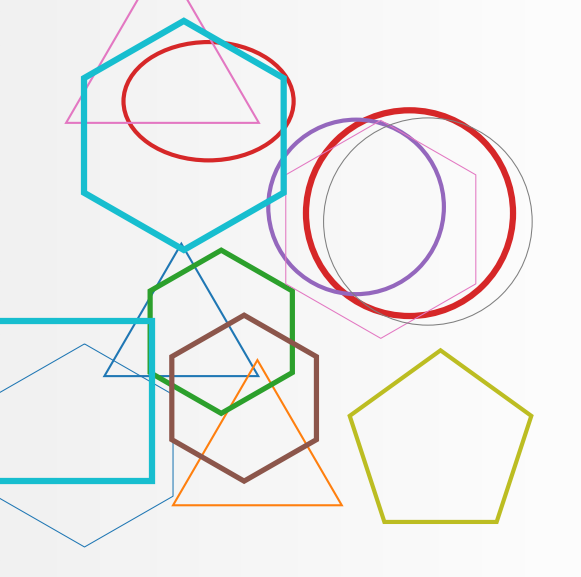[{"shape": "triangle", "thickness": 1, "radius": 0.76, "center": [0.312, 0.424]}, {"shape": "hexagon", "thickness": 0.5, "radius": 0.88, "center": [0.145, 0.228]}, {"shape": "triangle", "thickness": 1, "radius": 0.84, "center": [0.443, 0.208]}, {"shape": "hexagon", "thickness": 2.5, "radius": 0.71, "center": [0.381, 0.425]}, {"shape": "oval", "thickness": 2, "radius": 0.73, "center": [0.359, 0.824]}, {"shape": "circle", "thickness": 3, "radius": 0.89, "center": [0.705, 0.63]}, {"shape": "circle", "thickness": 2, "radius": 0.76, "center": [0.613, 0.641]}, {"shape": "hexagon", "thickness": 2.5, "radius": 0.72, "center": [0.42, 0.31]}, {"shape": "hexagon", "thickness": 0.5, "radius": 0.94, "center": [0.655, 0.602]}, {"shape": "triangle", "thickness": 1, "radius": 0.96, "center": [0.28, 0.882]}, {"shape": "circle", "thickness": 0.5, "radius": 0.9, "center": [0.736, 0.616]}, {"shape": "pentagon", "thickness": 2, "radius": 0.82, "center": [0.758, 0.228]}, {"shape": "hexagon", "thickness": 3, "radius": 0.99, "center": [0.316, 0.765]}, {"shape": "square", "thickness": 3, "radius": 0.69, "center": [0.123, 0.304]}]